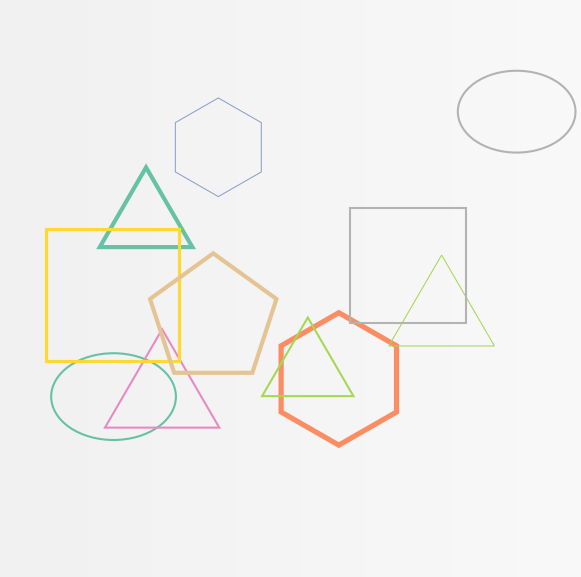[{"shape": "oval", "thickness": 1, "radius": 0.54, "center": [0.195, 0.312]}, {"shape": "triangle", "thickness": 2, "radius": 0.46, "center": [0.251, 0.617]}, {"shape": "hexagon", "thickness": 2.5, "radius": 0.57, "center": [0.583, 0.343]}, {"shape": "hexagon", "thickness": 0.5, "radius": 0.43, "center": [0.376, 0.744]}, {"shape": "triangle", "thickness": 1, "radius": 0.57, "center": [0.279, 0.315]}, {"shape": "triangle", "thickness": 0.5, "radius": 0.52, "center": [0.76, 0.453]}, {"shape": "triangle", "thickness": 1, "radius": 0.45, "center": [0.53, 0.359]}, {"shape": "square", "thickness": 1.5, "radius": 0.57, "center": [0.193, 0.489]}, {"shape": "pentagon", "thickness": 2, "radius": 0.57, "center": [0.367, 0.446]}, {"shape": "square", "thickness": 1, "radius": 0.5, "center": [0.701, 0.539]}, {"shape": "oval", "thickness": 1, "radius": 0.51, "center": [0.889, 0.806]}]